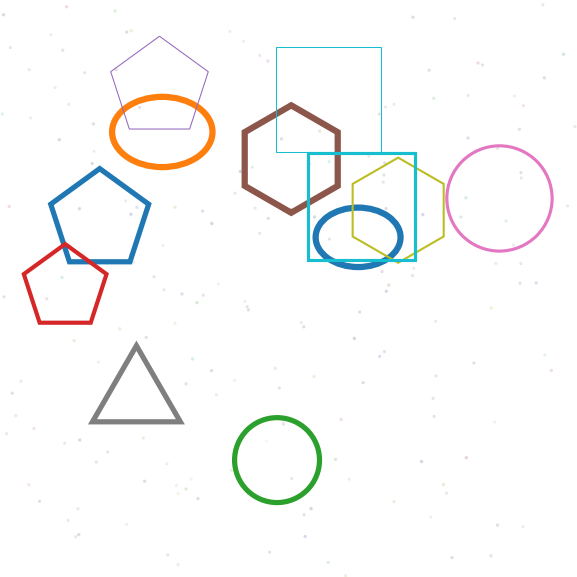[{"shape": "pentagon", "thickness": 2.5, "radius": 0.45, "center": [0.173, 0.618]}, {"shape": "oval", "thickness": 3, "radius": 0.37, "center": [0.62, 0.588]}, {"shape": "oval", "thickness": 3, "radius": 0.43, "center": [0.281, 0.771]}, {"shape": "circle", "thickness": 2.5, "radius": 0.37, "center": [0.48, 0.202]}, {"shape": "pentagon", "thickness": 2, "radius": 0.38, "center": [0.113, 0.501]}, {"shape": "pentagon", "thickness": 0.5, "radius": 0.44, "center": [0.276, 0.848]}, {"shape": "hexagon", "thickness": 3, "radius": 0.46, "center": [0.504, 0.724]}, {"shape": "circle", "thickness": 1.5, "radius": 0.46, "center": [0.865, 0.655]}, {"shape": "triangle", "thickness": 2.5, "radius": 0.44, "center": [0.236, 0.313]}, {"shape": "hexagon", "thickness": 1, "radius": 0.46, "center": [0.689, 0.635]}, {"shape": "square", "thickness": 0.5, "radius": 0.45, "center": [0.569, 0.827]}, {"shape": "square", "thickness": 1.5, "radius": 0.46, "center": [0.627, 0.641]}]